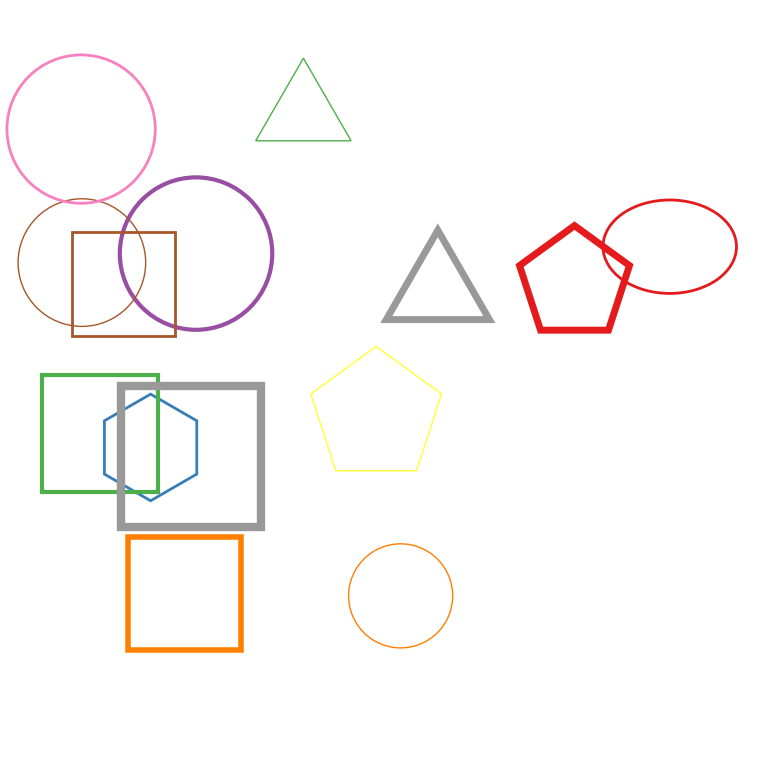[{"shape": "pentagon", "thickness": 2.5, "radius": 0.38, "center": [0.746, 0.632]}, {"shape": "oval", "thickness": 1, "radius": 0.43, "center": [0.87, 0.68]}, {"shape": "hexagon", "thickness": 1, "radius": 0.35, "center": [0.196, 0.419]}, {"shape": "triangle", "thickness": 0.5, "radius": 0.36, "center": [0.394, 0.853]}, {"shape": "square", "thickness": 1.5, "radius": 0.38, "center": [0.13, 0.437]}, {"shape": "circle", "thickness": 1.5, "radius": 0.49, "center": [0.255, 0.671]}, {"shape": "square", "thickness": 2, "radius": 0.37, "center": [0.24, 0.229]}, {"shape": "circle", "thickness": 0.5, "radius": 0.34, "center": [0.52, 0.226]}, {"shape": "pentagon", "thickness": 0.5, "radius": 0.45, "center": [0.489, 0.461]}, {"shape": "circle", "thickness": 0.5, "radius": 0.41, "center": [0.106, 0.659]}, {"shape": "square", "thickness": 1, "radius": 0.34, "center": [0.16, 0.631]}, {"shape": "circle", "thickness": 1, "radius": 0.48, "center": [0.105, 0.832]}, {"shape": "square", "thickness": 3, "radius": 0.46, "center": [0.248, 0.407]}, {"shape": "triangle", "thickness": 2.5, "radius": 0.39, "center": [0.569, 0.624]}]